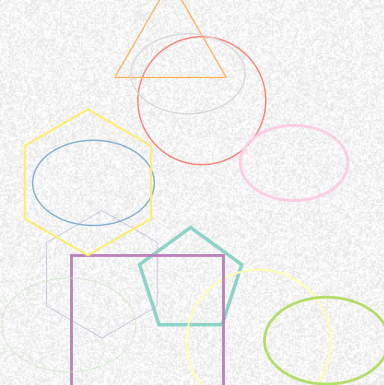[{"shape": "pentagon", "thickness": 2.5, "radius": 0.7, "center": [0.495, 0.27]}, {"shape": "circle", "thickness": 1.5, "radius": 0.94, "center": [0.672, 0.112]}, {"shape": "hexagon", "thickness": 0.5, "radius": 0.83, "center": [0.265, 0.288]}, {"shape": "circle", "thickness": 1, "radius": 0.83, "center": [0.524, 0.739]}, {"shape": "oval", "thickness": 1, "radius": 0.79, "center": [0.243, 0.525]}, {"shape": "triangle", "thickness": 1, "radius": 0.84, "center": [0.443, 0.882]}, {"shape": "oval", "thickness": 2, "radius": 0.81, "center": [0.848, 0.115]}, {"shape": "oval", "thickness": 2, "radius": 0.7, "center": [0.764, 0.577]}, {"shape": "oval", "thickness": 1, "radius": 0.74, "center": [0.488, 0.808]}, {"shape": "square", "thickness": 2, "radius": 0.99, "center": [0.381, 0.14]}, {"shape": "oval", "thickness": 0.5, "radius": 0.87, "center": [0.179, 0.156]}, {"shape": "hexagon", "thickness": 1.5, "radius": 0.95, "center": [0.228, 0.526]}]